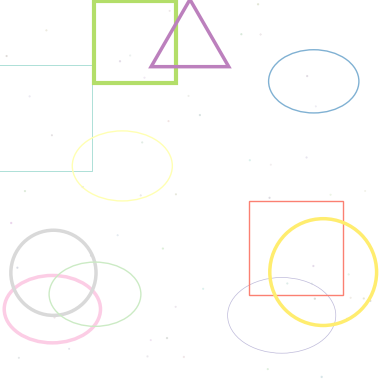[{"shape": "square", "thickness": 0.5, "radius": 0.69, "center": [0.102, 0.694]}, {"shape": "oval", "thickness": 1, "radius": 0.65, "center": [0.318, 0.569]}, {"shape": "oval", "thickness": 0.5, "radius": 0.7, "center": [0.732, 0.181]}, {"shape": "square", "thickness": 1, "radius": 0.61, "center": [0.769, 0.356]}, {"shape": "oval", "thickness": 1, "radius": 0.59, "center": [0.815, 0.789]}, {"shape": "square", "thickness": 3, "radius": 0.53, "center": [0.351, 0.891]}, {"shape": "oval", "thickness": 2.5, "radius": 0.63, "center": [0.136, 0.197]}, {"shape": "circle", "thickness": 2.5, "radius": 0.55, "center": [0.139, 0.291]}, {"shape": "triangle", "thickness": 2.5, "radius": 0.58, "center": [0.493, 0.885]}, {"shape": "oval", "thickness": 1, "radius": 0.6, "center": [0.247, 0.236]}, {"shape": "circle", "thickness": 2.5, "radius": 0.69, "center": [0.839, 0.293]}]